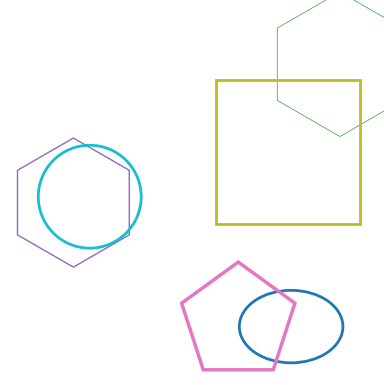[{"shape": "oval", "thickness": 2, "radius": 0.67, "center": [0.756, 0.152]}, {"shape": "hexagon", "thickness": 0.5, "radius": 0.94, "center": [0.883, 0.833]}, {"shape": "hexagon", "thickness": 1, "radius": 0.84, "center": [0.191, 0.474]}, {"shape": "pentagon", "thickness": 2.5, "radius": 0.77, "center": [0.619, 0.165]}, {"shape": "square", "thickness": 2, "radius": 0.93, "center": [0.748, 0.606]}, {"shape": "circle", "thickness": 2, "radius": 0.67, "center": [0.233, 0.489]}]